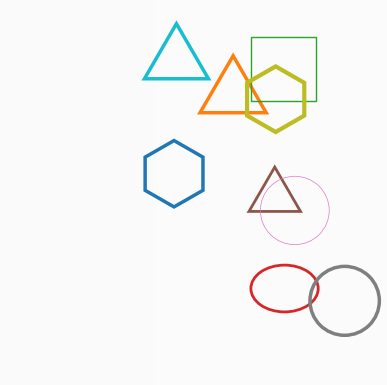[{"shape": "hexagon", "thickness": 2.5, "radius": 0.43, "center": [0.449, 0.549]}, {"shape": "triangle", "thickness": 2.5, "radius": 0.49, "center": [0.602, 0.756]}, {"shape": "square", "thickness": 1, "radius": 0.42, "center": [0.731, 0.821]}, {"shape": "oval", "thickness": 2, "radius": 0.43, "center": [0.734, 0.251]}, {"shape": "triangle", "thickness": 2, "radius": 0.38, "center": [0.709, 0.489]}, {"shape": "circle", "thickness": 0.5, "radius": 0.44, "center": [0.761, 0.453]}, {"shape": "circle", "thickness": 2.5, "radius": 0.45, "center": [0.889, 0.219]}, {"shape": "hexagon", "thickness": 3, "radius": 0.43, "center": [0.711, 0.742]}, {"shape": "triangle", "thickness": 2.5, "radius": 0.48, "center": [0.455, 0.843]}]